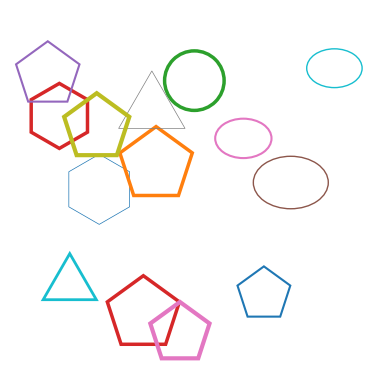[{"shape": "hexagon", "thickness": 0.5, "radius": 0.46, "center": [0.258, 0.508]}, {"shape": "pentagon", "thickness": 1.5, "radius": 0.36, "center": [0.685, 0.236]}, {"shape": "pentagon", "thickness": 2.5, "radius": 0.49, "center": [0.405, 0.572]}, {"shape": "circle", "thickness": 2.5, "radius": 0.39, "center": [0.505, 0.791]}, {"shape": "pentagon", "thickness": 2.5, "radius": 0.49, "center": [0.372, 0.185]}, {"shape": "hexagon", "thickness": 2.5, "radius": 0.42, "center": [0.154, 0.699]}, {"shape": "pentagon", "thickness": 1.5, "radius": 0.43, "center": [0.124, 0.806]}, {"shape": "oval", "thickness": 1, "radius": 0.49, "center": [0.755, 0.526]}, {"shape": "pentagon", "thickness": 3, "radius": 0.4, "center": [0.467, 0.135]}, {"shape": "oval", "thickness": 1.5, "radius": 0.37, "center": [0.632, 0.641]}, {"shape": "triangle", "thickness": 0.5, "radius": 0.5, "center": [0.394, 0.716]}, {"shape": "pentagon", "thickness": 3, "radius": 0.45, "center": [0.251, 0.669]}, {"shape": "oval", "thickness": 1, "radius": 0.36, "center": [0.869, 0.823]}, {"shape": "triangle", "thickness": 2, "radius": 0.4, "center": [0.181, 0.261]}]